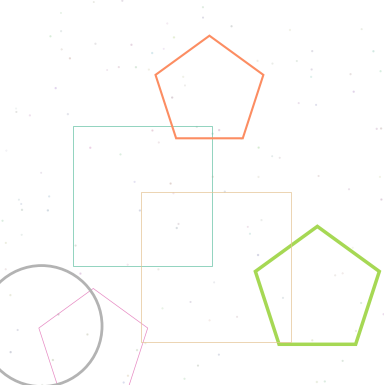[{"shape": "square", "thickness": 0.5, "radius": 0.91, "center": [0.37, 0.491]}, {"shape": "pentagon", "thickness": 1.5, "radius": 0.74, "center": [0.544, 0.76]}, {"shape": "pentagon", "thickness": 0.5, "radius": 0.74, "center": [0.242, 0.102]}, {"shape": "pentagon", "thickness": 2.5, "radius": 0.85, "center": [0.824, 0.243]}, {"shape": "square", "thickness": 0.5, "radius": 0.97, "center": [0.561, 0.307]}, {"shape": "circle", "thickness": 2, "radius": 0.79, "center": [0.108, 0.153]}]